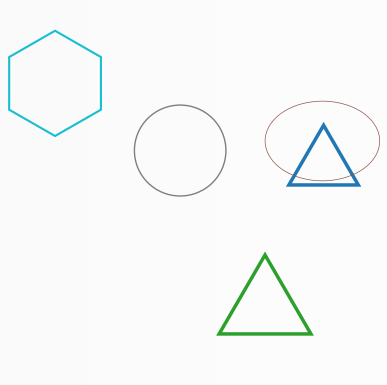[{"shape": "triangle", "thickness": 2.5, "radius": 0.52, "center": [0.835, 0.571]}, {"shape": "triangle", "thickness": 2.5, "radius": 0.68, "center": [0.684, 0.201]}, {"shape": "oval", "thickness": 0.5, "radius": 0.74, "center": [0.832, 0.634]}, {"shape": "circle", "thickness": 1, "radius": 0.59, "center": [0.465, 0.609]}, {"shape": "hexagon", "thickness": 1.5, "radius": 0.68, "center": [0.142, 0.783]}]